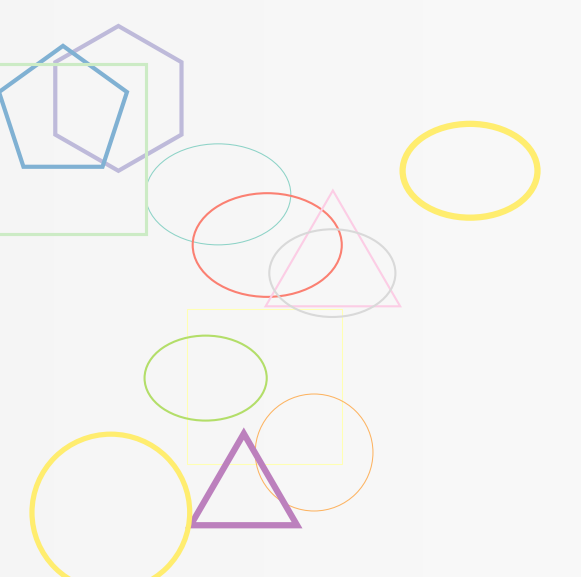[{"shape": "oval", "thickness": 0.5, "radius": 0.62, "center": [0.375, 0.663]}, {"shape": "square", "thickness": 0.5, "radius": 0.67, "center": [0.455, 0.329]}, {"shape": "hexagon", "thickness": 2, "radius": 0.63, "center": [0.204, 0.829]}, {"shape": "oval", "thickness": 1, "radius": 0.64, "center": [0.46, 0.575]}, {"shape": "pentagon", "thickness": 2, "radius": 0.58, "center": [0.108, 0.804]}, {"shape": "circle", "thickness": 0.5, "radius": 0.51, "center": [0.54, 0.216]}, {"shape": "oval", "thickness": 1, "radius": 0.53, "center": [0.354, 0.344]}, {"shape": "triangle", "thickness": 1, "radius": 0.67, "center": [0.573, 0.536]}, {"shape": "oval", "thickness": 1, "radius": 0.54, "center": [0.572, 0.526]}, {"shape": "triangle", "thickness": 3, "radius": 0.53, "center": [0.419, 0.143]}, {"shape": "square", "thickness": 1.5, "radius": 0.74, "center": [0.103, 0.741]}, {"shape": "oval", "thickness": 3, "radius": 0.58, "center": [0.809, 0.703]}, {"shape": "circle", "thickness": 2.5, "radius": 0.68, "center": [0.191, 0.112]}]